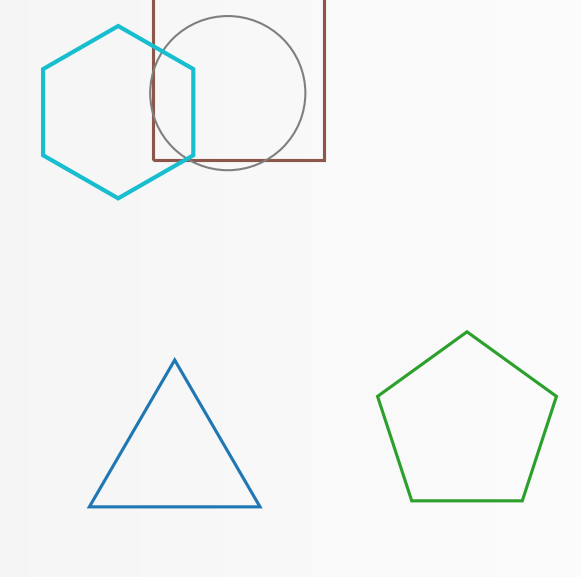[{"shape": "triangle", "thickness": 1.5, "radius": 0.85, "center": [0.301, 0.206]}, {"shape": "pentagon", "thickness": 1.5, "radius": 0.81, "center": [0.803, 0.263]}, {"shape": "square", "thickness": 1.5, "radius": 0.73, "center": [0.41, 0.869]}, {"shape": "circle", "thickness": 1, "radius": 0.67, "center": [0.392, 0.838]}, {"shape": "hexagon", "thickness": 2, "radius": 0.75, "center": [0.203, 0.805]}]